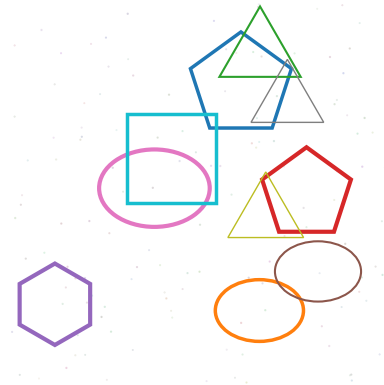[{"shape": "pentagon", "thickness": 2.5, "radius": 0.69, "center": [0.626, 0.779]}, {"shape": "oval", "thickness": 2.5, "radius": 0.57, "center": [0.674, 0.193]}, {"shape": "triangle", "thickness": 1.5, "radius": 0.61, "center": [0.675, 0.861]}, {"shape": "pentagon", "thickness": 3, "radius": 0.61, "center": [0.796, 0.496]}, {"shape": "hexagon", "thickness": 3, "radius": 0.53, "center": [0.143, 0.21]}, {"shape": "oval", "thickness": 1.5, "radius": 0.56, "center": [0.826, 0.295]}, {"shape": "oval", "thickness": 3, "radius": 0.72, "center": [0.401, 0.511]}, {"shape": "triangle", "thickness": 1, "radius": 0.55, "center": [0.746, 0.737]}, {"shape": "triangle", "thickness": 1, "radius": 0.57, "center": [0.69, 0.44]}, {"shape": "square", "thickness": 2.5, "radius": 0.58, "center": [0.446, 0.589]}]